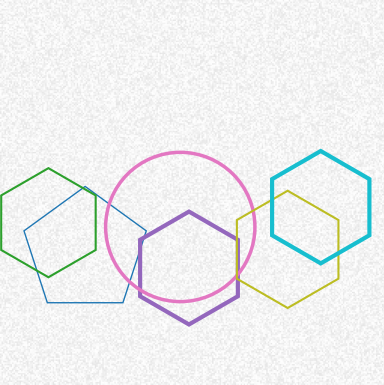[{"shape": "pentagon", "thickness": 1, "radius": 0.83, "center": [0.221, 0.349]}, {"shape": "hexagon", "thickness": 1.5, "radius": 0.71, "center": [0.126, 0.422]}, {"shape": "hexagon", "thickness": 3, "radius": 0.73, "center": [0.491, 0.304]}, {"shape": "circle", "thickness": 2.5, "radius": 0.97, "center": [0.468, 0.41]}, {"shape": "hexagon", "thickness": 1.5, "radius": 0.76, "center": [0.747, 0.352]}, {"shape": "hexagon", "thickness": 3, "radius": 0.73, "center": [0.833, 0.462]}]